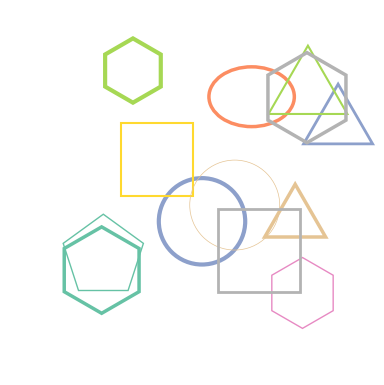[{"shape": "hexagon", "thickness": 2.5, "radius": 0.56, "center": [0.264, 0.298]}, {"shape": "pentagon", "thickness": 1, "radius": 0.55, "center": [0.268, 0.334]}, {"shape": "oval", "thickness": 2.5, "radius": 0.55, "center": [0.654, 0.749]}, {"shape": "triangle", "thickness": 2, "radius": 0.52, "center": [0.878, 0.678]}, {"shape": "circle", "thickness": 3, "radius": 0.56, "center": [0.525, 0.425]}, {"shape": "hexagon", "thickness": 1, "radius": 0.46, "center": [0.786, 0.239]}, {"shape": "hexagon", "thickness": 3, "radius": 0.42, "center": [0.345, 0.817]}, {"shape": "triangle", "thickness": 1.5, "radius": 0.59, "center": [0.8, 0.763]}, {"shape": "square", "thickness": 1.5, "radius": 0.47, "center": [0.408, 0.585]}, {"shape": "triangle", "thickness": 2.5, "radius": 0.46, "center": [0.767, 0.43]}, {"shape": "circle", "thickness": 0.5, "radius": 0.58, "center": [0.61, 0.467]}, {"shape": "square", "thickness": 2, "radius": 0.54, "center": [0.673, 0.349]}, {"shape": "hexagon", "thickness": 2.5, "radius": 0.58, "center": [0.797, 0.746]}]